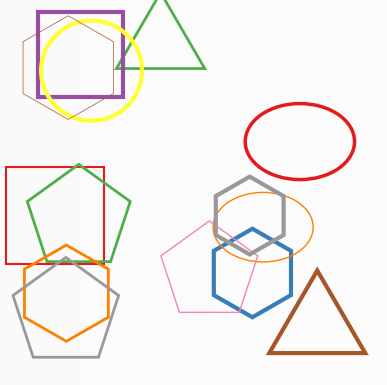[{"shape": "oval", "thickness": 2.5, "radius": 0.71, "center": [0.774, 0.632]}, {"shape": "square", "thickness": 1.5, "radius": 0.63, "center": [0.142, 0.44]}, {"shape": "hexagon", "thickness": 3, "radius": 0.57, "center": [0.651, 0.291]}, {"shape": "triangle", "thickness": 2, "radius": 0.66, "center": [0.414, 0.888]}, {"shape": "pentagon", "thickness": 2, "radius": 0.7, "center": [0.203, 0.433]}, {"shape": "square", "thickness": 3, "radius": 0.55, "center": [0.208, 0.859]}, {"shape": "oval", "thickness": 1, "radius": 0.65, "center": [0.679, 0.41]}, {"shape": "hexagon", "thickness": 2, "radius": 0.62, "center": [0.171, 0.238]}, {"shape": "circle", "thickness": 3, "radius": 0.65, "center": [0.236, 0.817]}, {"shape": "hexagon", "thickness": 0.5, "radius": 0.67, "center": [0.176, 0.824]}, {"shape": "triangle", "thickness": 3, "radius": 0.71, "center": [0.819, 0.154]}, {"shape": "pentagon", "thickness": 1, "radius": 0.66, "center": [0.54, 0.295]}, {"shape": "pentagon", "thickness": 2, "radius": 0.72, "center": [0.17, 0.188]}, {"shape": "hexagon", "thickness": 3, "radius": 0.51, "center": [0.644, 0.44]}]